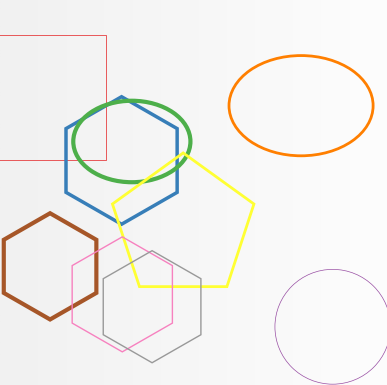[{"shape": "square", "thickness": 0.5, "radius": 0.81, "center": [0.111, 0.748]}, {"shape": "hexagon", "thickness": 2.5, "radius": 0.83, "center": [0.314, 0.583]}, {"shape": "oval", "thickness": 3, "radius": 0.76, "center": [0.34, 0.633]}, {"shape": "circle", "thickness": 0.5, "radius": 0.75, "center": [0.859, 0.151]}, {"shape": "oval", "thickness": 2, "radius": 0.93, "center": [0.777, 0.725]}, {"shape": "pentagon", "thickness": 2, "radius": 0.96, "center": [0.473, 0.411]}, {"shape": "hexagon", "thickness": 3, "radius": 0.69, "center": [0.129, 0.308]}, {"shape": "hexagon", "thickness": 1, "radius": 0.75, "center": [0.316, 0.235]}, {"shape": "hexagon", "thickness": 1, "radius": 0.73, "center": [0.392, 0.203]}]